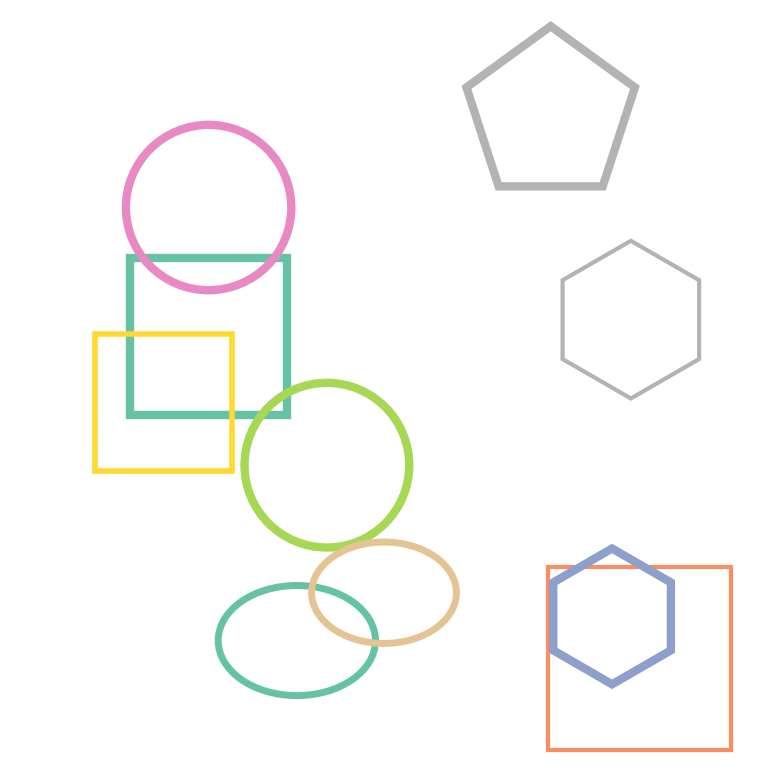[{"shape": "oval", "thickness": 2.5, "radius": 0.51, "center": [0.385, 0.168]}, {"shape": "square", "thickness": 3, "radius": 0.51, "center": [0.271, 0.563]}, {"shape": "square", "thickness": 1.5, "radius": 0.59, "center": [0.831, 0.144]}, {"shape": "hexagon", "thickness": 3, "radius": 0.44, "center": [0.795, 0.199]}, {"shape": "circle", "thickness": 3, "radius": 0.54, "center": [0.271, 0.73]}, {"shape": "circle", "thickness": 3, "radius": 0.53, "center": [0.425, 0.396]}, {"shape": "square", "thickness": 2, "radius": 0.45, "center": [0.212, 0.477]}, {"shape": "oval", "thickness": 2.5, "radius": 0.47, "center": [0.499, 0.23]}, {"shape": "pentagon", "thickness": 3, "radius": 0.58, "center": [0.715, 0.851]}, {"shape": "hexagon", "thickness": 1.5, "radius": 0.51, "center": [0.819, 0.585]}]